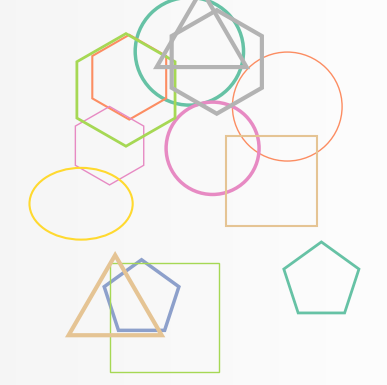[{"shape": "circle", "thickness": 2.5, "radius": 0.7, "center": [0.489, 0.867]}, {"shape": "pentagon", "thickness": 2, "radius": 0.51, "center": [0.829, 0.27]}, {"shape": "circle", "thickness": 1, "radius": 0.71, "center": [0.741, 0.723]}, {"shape": "hexagon", "thickness": 1.5, "radius": 0.55, "center": [0.334, 0.8]}, {"shape": "pentagon", "thickness": 2.5, "radius": 0.51, "center": [0.365, 0.224]}, {"shape": "circle", "thickness": 2.5, "radius": 0.6, "center": [0.549, 0.615]}, {"shape": "hexagon", "thickness": 1, "radius": 0.51, "center": [0.283, 0.622]}, {"shape": "hexagon", "thickness": 2, "radius": 0.73, "center": [0.325, 0.766]}, {"shape": "square", "thickness": 1, "radius": 0.71, "center": [0.424, 0.176]}, {"shape": "oval", "thickness": 1.5, "radius": 0.67, "center": [0.209, 0.471]}, {"shape": "triangle", "thickness": 3, "radius": 0.69, "center": [0.297, 0.199]}, {"shape": "square", "thickness": 1.5, "radius": 0.58, "center": [0.7, 0.53]}, {"shape": "triangle", "thickness": 3, "radius": 0.67, "center": [0.52, 0.893]}, {"shape": "hexagon", "thickness": 3, "radius": 0.67, "center": [0.559, 0.839]}]